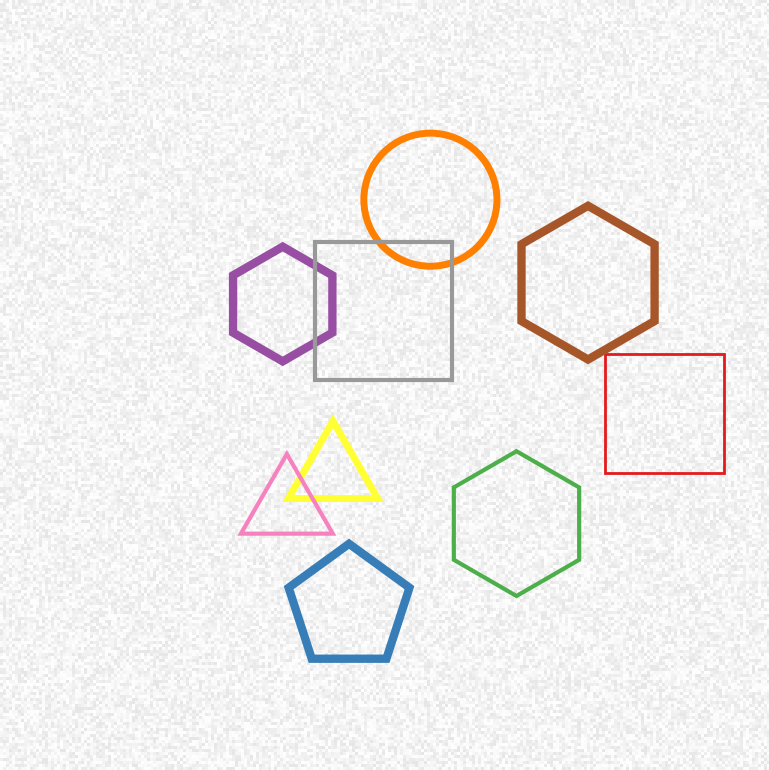[{"shape": "square", "thickness": 1, "radius": 0.38, "center": [0.863, 0.463]}, {"shape": "pentagon", "thickness": 3, "radius": 0.41, "center": [0.453, 0.211]}, {"shape": "hexagon", "thickness": 1.5, "radius": 0.47, "center": [0.671, 0.32]}, {"shape": "hexagon", "thickness": 3, "radius": 0.37, "center": [0.367, 0.605]}, {"shape": "circle", "thickness": 2.5, "radius": 0.43, "center": [0.559, 0.741]}, {"shape": "triangle", "thickness": 2.5, "radius": 0.33, "center": [0.432, 0.386]}, {"shape": "hexagon", "thickness": 3, "radius": 0.5, "center": [0.764, 0.633]}, {"shape": "triangle", "thickness": 1.5, "radius": 0.34, "center": [0.373, 0.341]}, {"shape": "square", "thickness": 1.5, "radius": 0.45, "center": [0.498, 0.596]}]